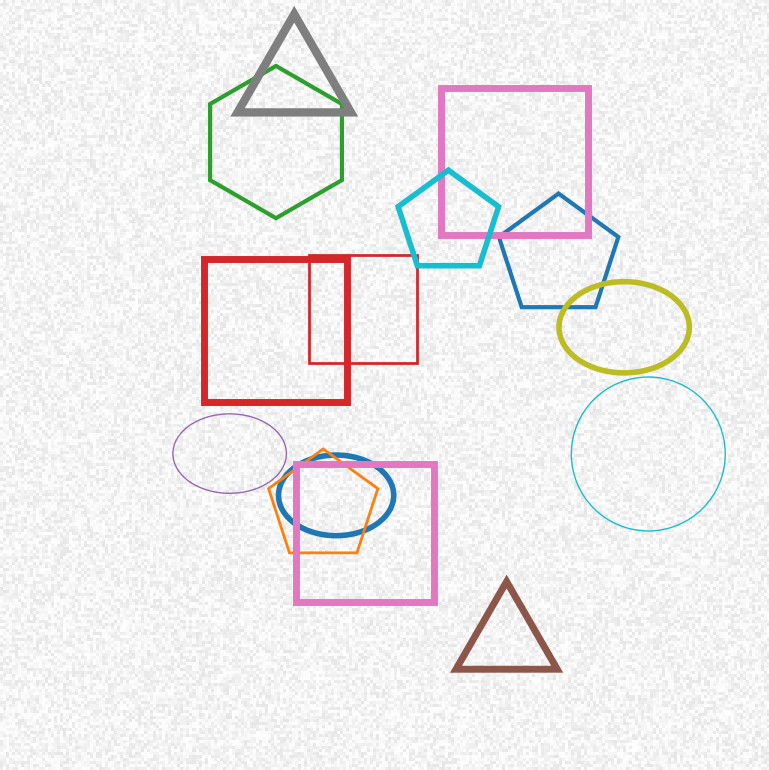[{"shape": "oval", "thickness": 2, "radius": 0.37, "center": [0.437, 0.357]}, {"shape": "pentagon", "thickness": 1.5, "radius": 0.41, "center": [0.725, 0.667]}, {"shape": "pentagon", "thickness": 1, "radius": 0.37, "center": [0.42, 0.342]}, {"shape": "hexagon", "thickness": 1.5, "radius": 0.49, "center": [0.358, 0.816]}, {"shape": "square", "thickness": 2.5, "radius": 0.46, "center": [0.358, 0.57]}, {"shape": "square", "thickness": 1, "radius": 0.35, "center": [0.472, 0.599]}, {"shape": "oval", "thickness": 0.5, "radius": 0.37, "center": [0.298, 0.411]}, {"shape": "triangle", "thickness": 2.5, "radius": 0.38, "center": [0.658, 0.169]}, {"shape": "square", "thickness": 2.5, "radius": 0.48, "center": [0.668, 0.791]}, {"shape": "square", "thickness": 2.5, "radius": 0.45, "center": [0.474, 0.308]}, {"shape": "triangle", "thickness": 3, "radius": 0.43, "center": [0.382, 0.897]}, {"shape": "oval", "thickness": 2, "radius": 0.42, "center": [0.811, 0.575]}, {"shape": "circle", "thickness": 0.5, "radius": 0.5, "center": [0.842, 0.41]}, {"shape": "pentagon", "thickness": 2, "radius": 0.34, "center": [0.582, 0.71]}]